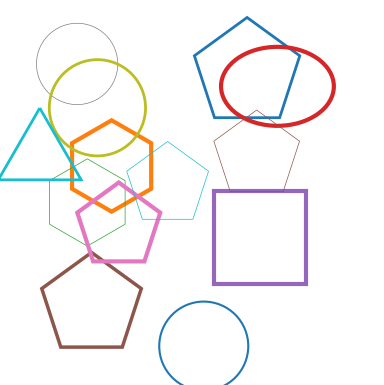[{"shape": "pentagon", "thickness": 2, "radius": 0.72, "center": [0.642, 0.811]}, {"shape": "circle", "thickness": 1.5, "radius": 0.58, "center": [0.529, 0.101]}, {"shape": "hexagon", "thickness": 3, "radius": 0.59, "center": [0.29, 0.569]}, {"shape": "hexagon", "thickness": 0.5, "radius": 0.57, "center": [0.227, 0.474]}, {"shape": "oval", "thickness": 3, "radius": 0.73, "center": [0.721, 0.776]}, {"shape": "square", "thickness": 3, "radius": 0.6, "center": [0.675, 0.382]}, {"shape": "pentagon", "thickness": 0.5, "radius": 0.59, "center": [0.667, 0.597]}, {"shape": "pentagon", "thickness": 2.5, "radius": 0.68, "center": [0.238, 0.208]}, {"shape": "pentagon", "thickness": 3, "radius": 0.57, "center": [0.309, 0.413]}, {"shape": "circle", "thickness": 0.5, "radius": 0.53, "center": [0.2, 0.834]}, {"shape": "circle", "thickness": 2, "radius": 0.63, "center": [0.253, 0.72]}, {"shape": "triangle", "thickness": 2, "radius": 0.62, "center": [0.103, 0.595]}, {"shape": "pentagon", "thickness": 0.5, "radius": 0.56, "center": [0.435, 0.521]}]